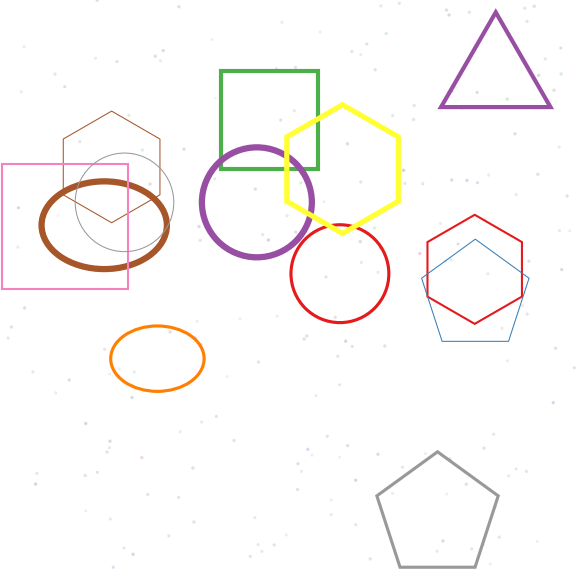[{"shape": "circle", "thickness": 1.5, "radius": 0.42, "center": [0.589, 0.525]}, {"shape": "hexagon", "thickness": 1, "radius": 0.47, "center": [0.822, 0.533]}, {"shape": "pentagon", "thickness": 0.5, "radius": 0.49, "center": [0.823, 0.487]}, {"shape": "square", "thickness": 2, "radius": 0.42, "center": [0.467, 0.791]}, {"shape": "circle", "thickness": 3, "radius": 0.48, "center": [0.445, 0.649]}, {"shape": "triangle", "thickness": 2, "radius": 0.55, "center": [0.858, 0.868]}, {"shape": "oval", "thickness": 1.5, "radius": 0.4, "center": [0.273, 0.378]}, {"shape": "hexagon", "thickness": 2.5, "radius": 0.56, "center": [0.593, 0.706]}, {"shape": "oval", "thickness": 3, "radius": 0.54, "center": [0.18, 0.609]}, {"shape": "hexagon", "thickness": 0.5, "radius": 0.48, "center": [0.193, 0.71]}, {"shape": "square", "thickness": 1, "radius": 0.54, "center": [0.113, 0.607]}, {"shape": "pentagon", "thickness": 1.5, "radius": 0.55, "center": [0.758, 0.106]}, {"shape": "circle", "thickness": 0.5, "radius": 0.43, "center": [0.216, 0.649]}]